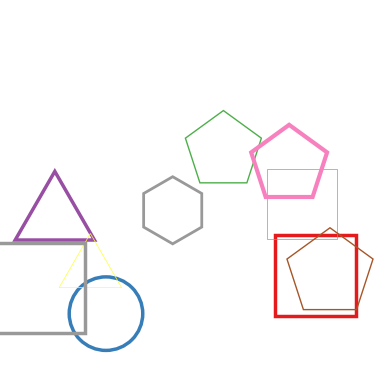[{"shape": "square", "thickness": 2.5, "radius": 0.53, "center": [0.82, 0.284]}, {"shape": "circle", "thickness": 2.5, "radius": 0.48, "center": [0.275, 0.185]}, {"shape": "pentagon", "thickness": 1, "radius": 0.52, "center": [0.58, 0.609]}, {"shape": "triangle", "thickness": 2.5, "radius": 0.59, "center": [0.142, 0.436]}, {"shape": "square", "thickness": 0.5, "radius": 0.45, "center": [0.784, 0.47]}, {"shape": "triangle", "thickness": 0.5, "radius": 0.47, "center": [0.235, 0.3]}, {"shape": "pentagon", "thickness": 1, "radius": 0.59, "center": [0.857, 0.291]}, {"shape": "pentagon", "thickness": 3, "radius": 0.52, "center": [0.751, 0.572]}, {"shape": "hexagon", "thickness": 2, "radius": 0.44, "center": [0.449, 0.454]}, {"shape": "square", "thickness": 2.5, "radius": 0.58, "center": [0.104, 0.253]}]